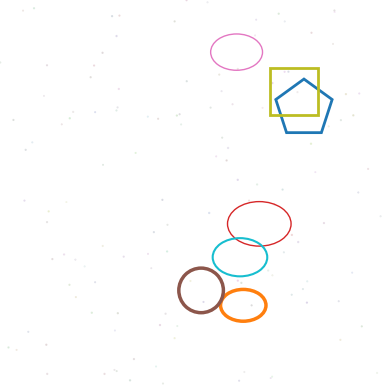[{"shape": "pentagon", "thickness": 2, "radius": 0.38, "center": [0.79, 0.718]}, {"shape": "oval", "thickness": 2.5, "radius": 0.29, "center": [0.632, 0.207]}, {"shape": "oval", "thickness": 1, "radius": 0.41, "center": [0.673, 0.419]}, {"shape": "circle", "thickness": 2.5, "radius": 0.29, "center": [0.522, 0.246]}, {"shape": "oval", "thickness": 1, "radius": 0.34, "center": [0.615, 0.865]}, {"shape": "square", "thickness": 2, "radius": 0.31, "center": [0.764, 0.762]}, {"shape": "oval", "thickness": 1.5, "radius": 0.35, "center": [0.623, 0.332]}]